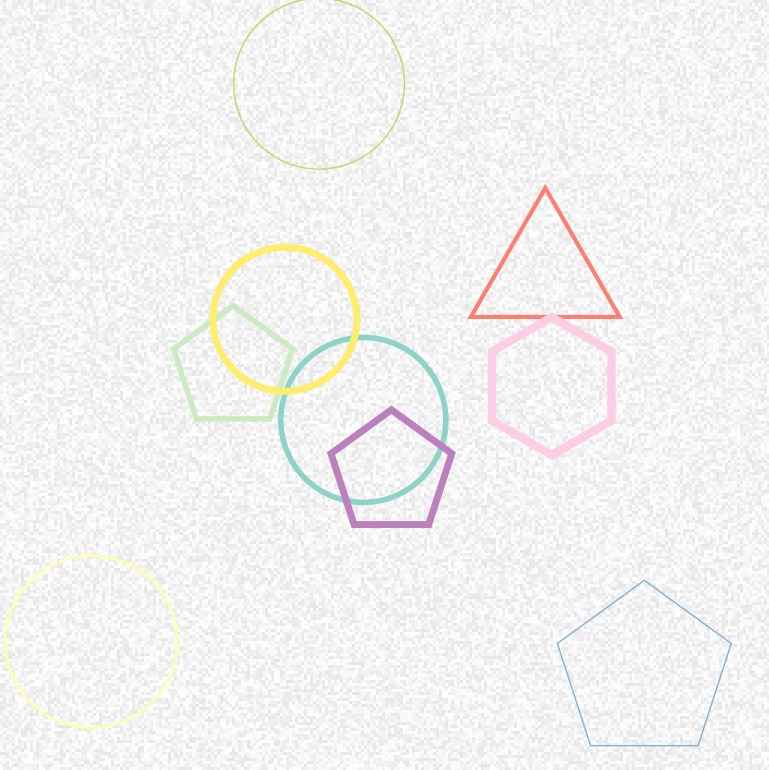[{"shape": "circle", "thickness": 2, "radius": 0.54, "center": [0.472, 0.455]}, {"shape": "circle", "thickness": 1, "radius": 0.56, "center": [0.119, 0.167]}, {"shape": "triangle", "thickness": 1.5, "radius": 0.56, "center": [0.708, 0.644]}, {"shape": "pentagon", "thickness": 0.5, "radius": 0.59, "center": [0.837, 0.128]}, {"shape": "circle", "thickness": 0.5, "radius": 0.55, "center": [0.414, 0.891]}, {"shape": "hexagon", "thickness": 3, "radius": 0.45, "center": [0.717, 0.499]}, {"shape": "pentagon", "thickness": 2.5, "radius": 0.41, "center": [0.508, 0.385]}, {"shape": "pentagon", "thickness": 2, "radius": 0.41, "center": [0.303, 0.522]}, {"shape": "circle", "thickness": 2.5, "radius": 0.47, "center": [0.37, 0.585]}]